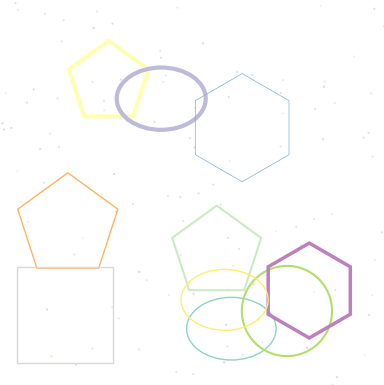[{"shape": "oval", "thickness": 1, "radius": 0.58, "center": [0.601, 0.146]}, {"shape": "pentagon", "thickness": 3, "radius": 0.54, "center": [0.282, 0.786]}, {"shape": "oval", "thickness": 3, "radius": 0.58, "center": [0.419, 0.744]}, {"shape": "hexagon", "thickness": 0.5, "radius": 0.7, "center": [0.629, 0.668]}, {"shape": "pentagon", "thickness": 1, "radius": 0.68, "center": [0.176, 0.414]}, {"shape": "circle", "thickness": 1.5, "radius": 0.59, "center": [0.745, 0.192]}, {"shape": "square", "thickness": 1, "radius": 0.62, "center": [0.169, 0.183]}, {"shape": "hexagon", "thickness": 2.5, "radius": 0.62, "center": [0.803, 0.245]}, {"shape": "pentagon", "thickness": 1.5, "radius": 0.61, "center": [0.563, 0.345]}, {"shape": "oval", "thickness": 1, "radius": 0.57, "center": [0.583, 0.221]}]